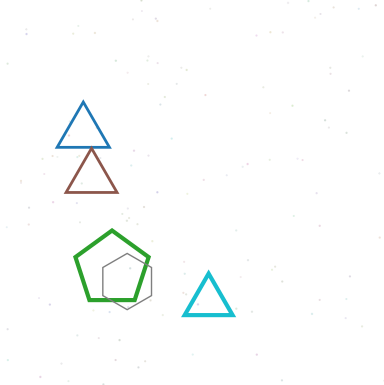[{"shape": "triangle", "thickness": 2, "radius": 0.39, "center": [0.216, 0.657]}, {"shape": "pentagon", "thickness": 3, "radius": 0.5, "center": [0.291, 0.301]}, {"shape": "triangle", "thickness": 2, "radius": 0.38, "center": [0.238, 0.538]}, {"shape": "hexagon", "thickness": 1, "radius": 0.36, "center": [0.33, 0.269]}, {"shape": "triangle", "thickness": 3, "radius": 0.36, "center": [0.542, 0.217]}]